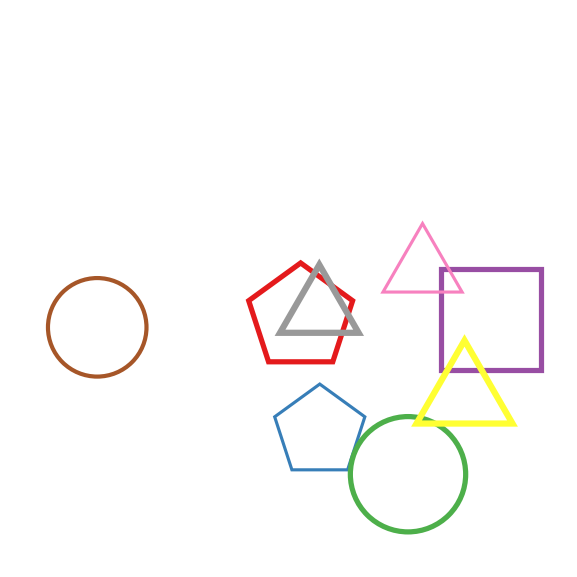[{"shape": "pentagon", "thickness": 2.5, "radius": 0.47, "center": [0.521, 0.449]}, {"shape": "pentagon", "thickness": 1.5, "radius": 0.41, "center": [0.554, 0.252]}, {"shape": "circle", "thickness": 2.5, "radius": 0.5, "center": [0.707, 0.178]}, {"shape": "square", "thickness": 2.5, "radius": 0.43, "center": [0.85, 0.446]}, {"shape": "triangle", "thickness": 3, "radius": 0.48, "center": [0.804, 0.314]}, {"shape": "circle", "thickness": 2, "radius": 0.43, "center": [0.168, 0.432]}, {"shape": "triangle", "thickness": 1.5, "radius": 0.4, "center": [0.732, 0.533]}, {"shape": "triangle", "thickness": 3, "radius": 0.39, "center": [0.553, 0.462]}]